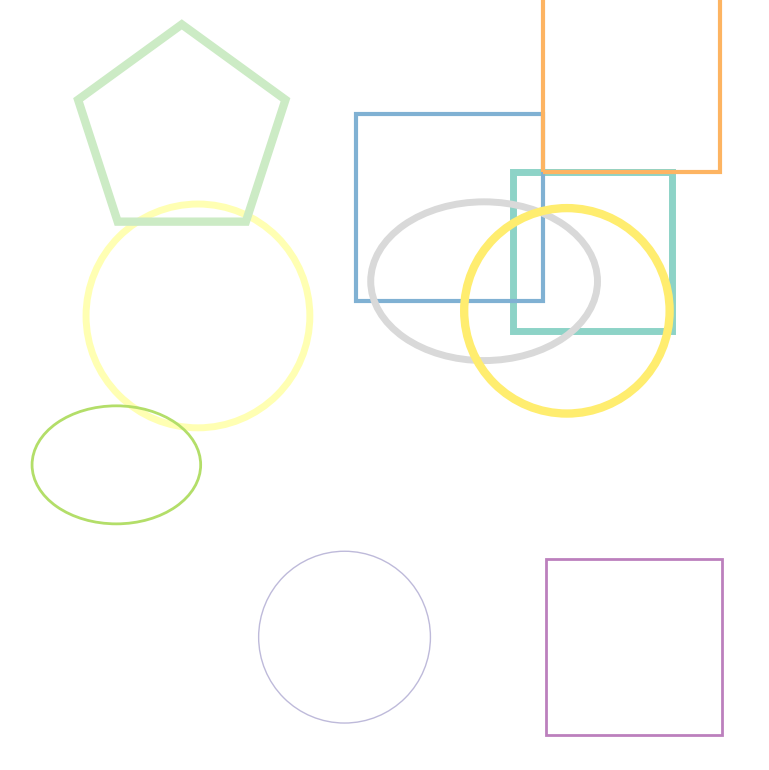[{"shape": "square", "thickness": 2.5, "radius": 0.52, "center": [0.77, 0.674]}, {"shape": "circle", "thickness": 2.5, "radius": 0.73, "center": [0.257, 0.59]}, {"shape": "circle", "thickness": 0.5, "radius": 0.56, "center": [0.447, 0.173]}, {"shape": "square", "thickness": 1.5, "radius": 0.61, "center": [0.584, 0.731]}, {"shape": "square", "thickness": 1.5, "radius": 0.57, "center": [0.82, 0.892]}, {"shape": "oval", "thickness": 1, "radius": 0.55, "center": [0.151, 0.396]}, {"shape": "oval", "thickness": 2.5, "radius": 0.74, "center": [0.629, 0.635]}, {"shape": "square", "thickness": 1, "radius": 0.57, "center": [0.823, 0.16]}, {"shape": "pentagon", "thickness": 3, "radius": 0.71, "center": [0.236, 0.827]}, {"shape": "circle", "thickness": 3, "radius": 0.67, "center": [0.736, 0.596]}]